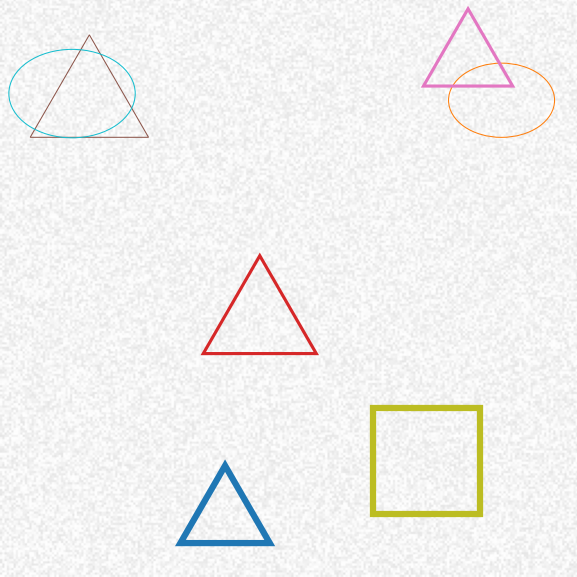[{"shape": "triangle", "thickness": 3, "radius": 0.45, "center": [0.39, 0.103]}, {"shape": "oval", "thickness": 0.5, "radius": 0.46, "center": [0.868, 0.826]}, {"shape": "triangle", "thickness": 1.5, "radius": 0.56, "center": [0.45, 0.443]}, {"shape": "triangle", "thickness": 0.5, "radius": 0.59, "center": [0.155, 0.821]}, {"shape": "triangle", "thickness": 1.5, "radius": 0.45, "center": [0.81, 0.895]}, {"shape": "square", "thickness": 3, "radius": 0.46, "center": [0.738, 0.201]}, {"shape": "oval", "thickness": 0.5, "radius": 0.55, "center": [0.125, 0.837]}]